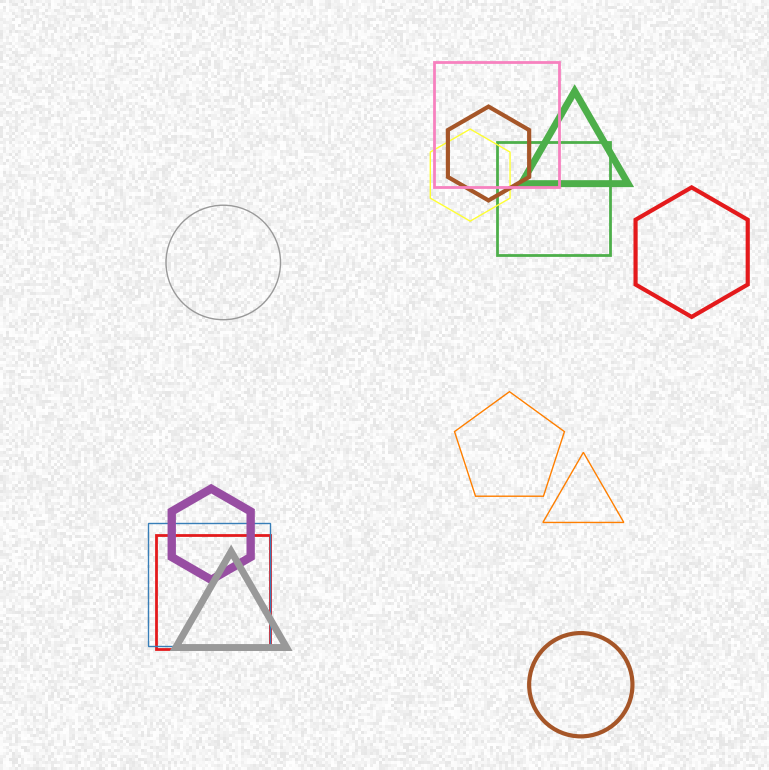[{"shape": "square", "thickness": 1, "radius": 0.37, "center": [0.277, 0.231]}, {"shape": "hexagon", "thickness": 1.5, "radius": 0.42, "center": [0.898, 0.673]}, {"shape": "square", "thickness": 0.5, "radius": 0.4, "center": [0.272, 0.241]}, {"shape": "square", "thickness": 1, "radius": 0.37, "center": [0.719, 0.742]}, {"shape": "triangle", "thickness": 2.5, "radius": 0.4, "center": [0.746, 0.802]}, {"shape": "hexagon", "thickness": 3, "radius": 0.3, "center": [0.274, 0.306]}, {"shape": "pentagon", "thickness": 0.5, "radius": 0.38, "center": [0.662, 0.416]}, {"shape": "triangle", "thickness": 0.5, "radius": 0.3, "center": [0.758, 0.352]}, {"shape": "hexagon", "thickness": 0.5, "radius": 0.3, "center": [0.611, 0.773]}, {"shape": "hexagon", "thickness": 1.5, "radius": 0.3, "center": [0.634, 0.801]}, {"shape": "circle", "thickness": 1.5, "radius": 0.34, "center": [0.754, 0.111]}, {"shape": "square", "thickness": 1, "radius": 0.41, "center": [0.645, 0.839]}, {"shape": "triangle", "thickness": 2.5, "radius": 0.42, "center": [0.3, 0.201]}, {"shape": "circle", "thickness": 0.5, "radius": 0.37, "center": [0.29, 0.659]}]